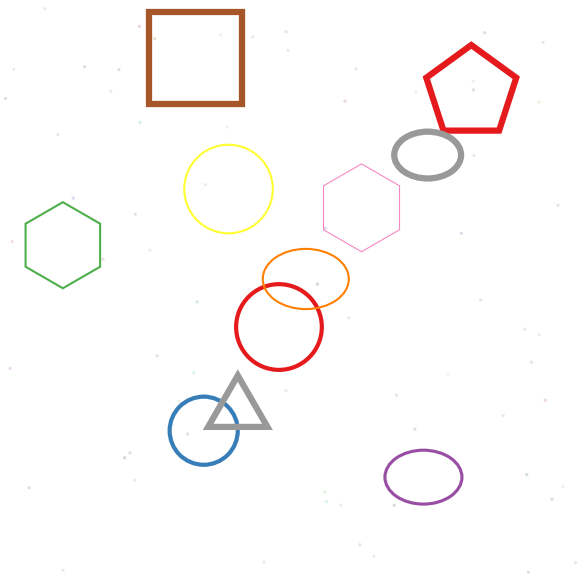[{"shape": "circle", "thickness": 2, "radius": 0.37, "center": [0.483, 0.433]}, {"shape": "pentagon", "thickness": 3, "radius": 0.41, "center": [0.816, 0.839]}, {"shape": "circle", "thickness": 2, "radius": 0.29, "center": [0.353, 0.253]}, {"shape": "hexagon", "thickness": 1, "radius": 0.37, "center": [0.109, 0.575]}, {"shape": "oval", "thickness": 1.5, "radius": 0.33, "center": [0.733, 0.173]}, {"shape": "oval", "thickness": 1, "radius": 0.37, "center": [0.529, 0.516]}, {"shape": "circle", "thickness": 1, "radius": 0.38, "center": [0.396, 0.672]}, {"shape": "square", "thickness": 3, "radius": 0.4, "center": [0.338, 0.899]}, {"shape": "hexagon", "thickness": 0.5, "radius": 0.38, "center": [0.626, 0.639]}, {"shape": "oval", "thickness": 3, "radius": 0.29, "center": [0.741, 0.731]}, {"shape": "triangle", "thickness": 3, "radius": 0.3, "center": [0.412, 0.29]}]